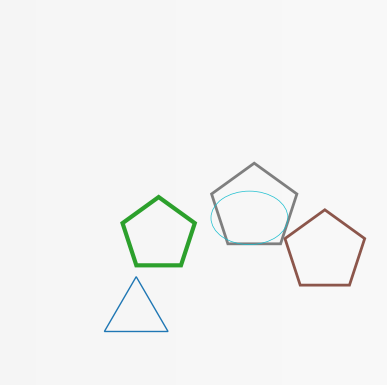[{"shape": "triangle", "thickness": 1, "radius": 0.47, "center": [0.352, 0.186]}, {"shape": "pentagon", "thickness": 3, "radius": 0.49, "center": [0.409, 0.39]}, {"shape": "pentagon", "thickness": 2, "radius": 0.54, "center": [0.838, 0.347]}, {"shape": "pentagon", "thickness": 2, "radius": 0.58, "center": [0.656, 0.46]}, {"shape": "oval", "thickness": 0.5, "radius": 0.5, "center": [0.644, 0.434]}]